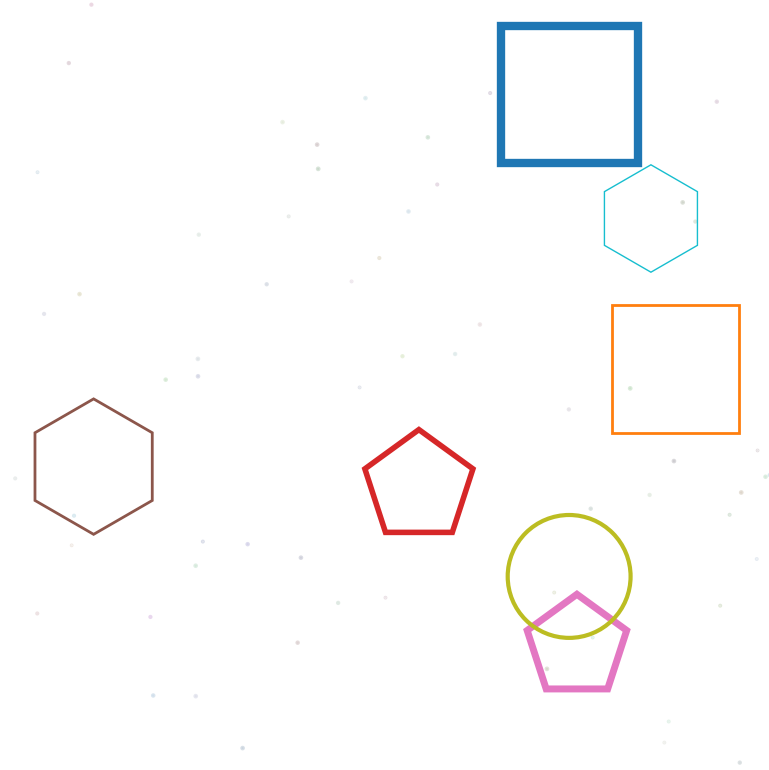[{"shape": "square", "thickness": 3, "radius": 0.44, "center": [0.74, 0.878]}, {"shape": "square", "thickness": 1, "radius": 0.41, "center": [0.877, 0.521]}, {"shape": "pentagon", "thickness": 2, "radius": 0.37, "center": [0.544, 0.368]}, {"shape": "hexagon", "thickness": 1, "radius": 0.44, "center": [0.122, 0.394]}, {"shape": "pentagon", "thickness": 2.5, "radius": 0.34, "center": [0.749, 0.16]}, {"shape": "circle", "thickness": 1.5, "radius": 0.4, "center": [0.739, 0.251]}, {"shape": "hexagon", "thickness": 0.5, "radius": 0.35, "center": [0.845, 0.716]}]